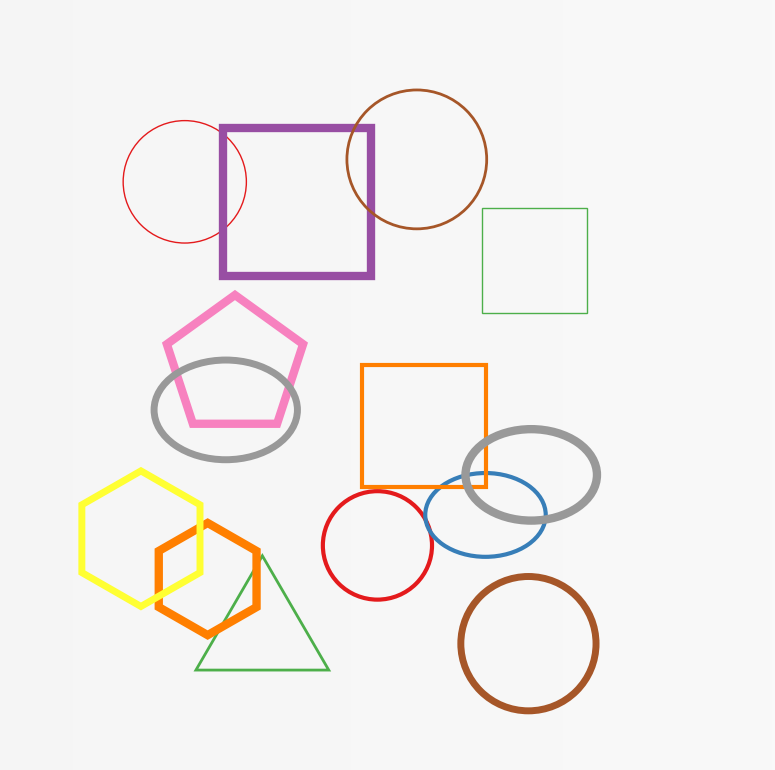[{"shape": "circle", "thickness": 1.5, "radius": 0.35, "center": [0.487, 0.292]}, {"shape": "circle", "thickness": 0.5, "radius": 0.4, "center": [0.238, 0.764]}, {"shape": "oval", "thickness": 1.5, "radius": 0.39, "center": [0.626, 0.331]}, {"shape": "square", "thickness": 0.5, "radius": 0.34, "center": [0.69, 0.662]}, {"shape": "triangle", "thickness": 1, "radius": 0.49, "center": [0.339, 0.179]}, {"shape": "square", "thickness": 3, "radius": 0.48, "center": [0.383, 0.738]}, {"shape": "hexagon", "thickness": 3, "radius": 0.36, "center": [0.268, 0.248]}, {"shape": "square", "thickness": 1.5, "radius": 0.4, "center": [0.547, 0.447]}, {"shape": "hexagon", "thickness": 2.5, "radius": 0.44, "center": [0.182, 0.3]}, {"shape": "circle", "thickness": 2.5, "radius": 0.44, "center": [0.682, 0.164]}, {"shape": "circle", "thickness": 1, "radius": 0.45, "center": [0.538, 0.793]}, {"shape": "pentagon", "thickness": 3, "radius": 0.46, "center": [0.303, 0.524]}, {"shape": "oval", "thickness": 2.5, "radius": 0.46, "center": [0.291, 0.468]}, {"shape": "oval", "thickness": 3, "radius": 0.42, "center": [0.685, 0.383]}]